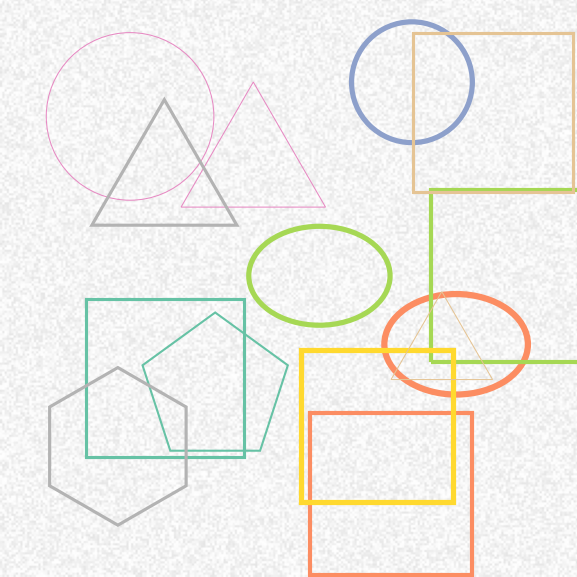[{"shape": "square", "thickness": 1.5, "radius": 0.68, "center": [0.285, 0.344]}, {"shape": "pentagon", "thickness": 1, "radius": 0.66, "center": [0.373, 0.326]}, {"shape": "oval", "thickness": 3, "radius": 0.62, "center": [0.79, 0.403]}, {"shape": "square", "thickness": 2, "radius": 0.7, "center": [0.677, 0.144]}, {"shape": "circle", "thickness": 2.5, "radius": 0.52, "center": [0.713, 0.857]}, {"shape": "circle", "thickness": 0.5, "radius": 0.73, "center": [0.225, 0.798]}, {"shape": "triangle", "thickness": 0.5, "radius": 0.72, "center": [0.439, 0.713]}, {"shape": "oval", "thickness": 2.5, "radius": 0.61, "center": [0.553, 0.522]}, {"shape": "square", "thickness": 2, "radius": 0.75, "center": [0.896, 0.521]}, {"shape": "square", "thickness": 2.5, "radius": 0.66, "center": [0.652, 0.261]}, {"shape": "square", "thickness": 1.5, "radius": 0.69, "center": [0.854, 0.804]}, {"shape": "triangle", "thickness": 0.5, "radius": 0.51, "center": [0.765, 0.393]}, {"shape": "triangle", "thickness": 1.5, "radius": 0.72, "center": [0.285, 0.682]}, {"shape": "hexagon", "thickness": 1.5, "radius": 0.68, "center": [0.204, 0.226]}]